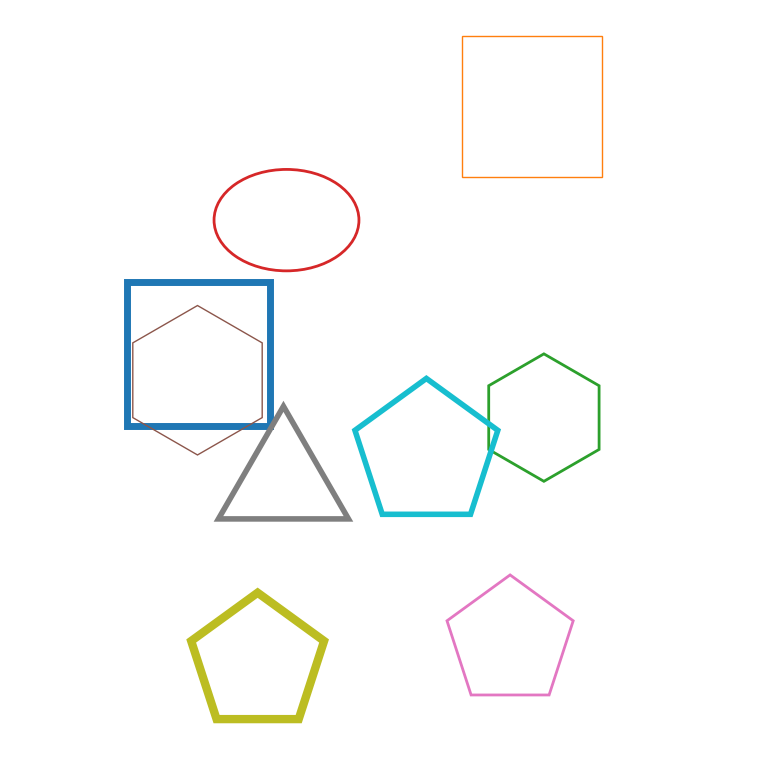[{"shape": "square", "thickness": 2.5, "radius": 0.47, "center": [0.258, 0.54]}, {"shape": "square", "thickness": 0.5, "radius": 0.46, "center": [0.69, 0.862]}, {"shape": "hexagon", "thickness": 1, "radius": 0.41, "center": [0.706, 0.458]}, {"shape": "oval", "thickness": 1, "radius": 0.47, "center": [0.372, 0.714]}, {"shape": "hexagon", "thickness": 0.5, "radius": 0.49, "center": [0.256, 0.506]}, {"shape": "pentagon", "thickness": 1, "radius": 0.43, "center": [0.662, 0.167]}, {"shape": "triangle", "thickness": 2, "radius": 0.49, "center": [0.368, 0.375]}, {"shape": "pentagon", "thickness": 3, "radius": 0.45, "center": [0.335, 0.14]}, {"shape": "pentagon", "thickness": 2, "radius": 0.49, "center": [0.554, 0.411]}]